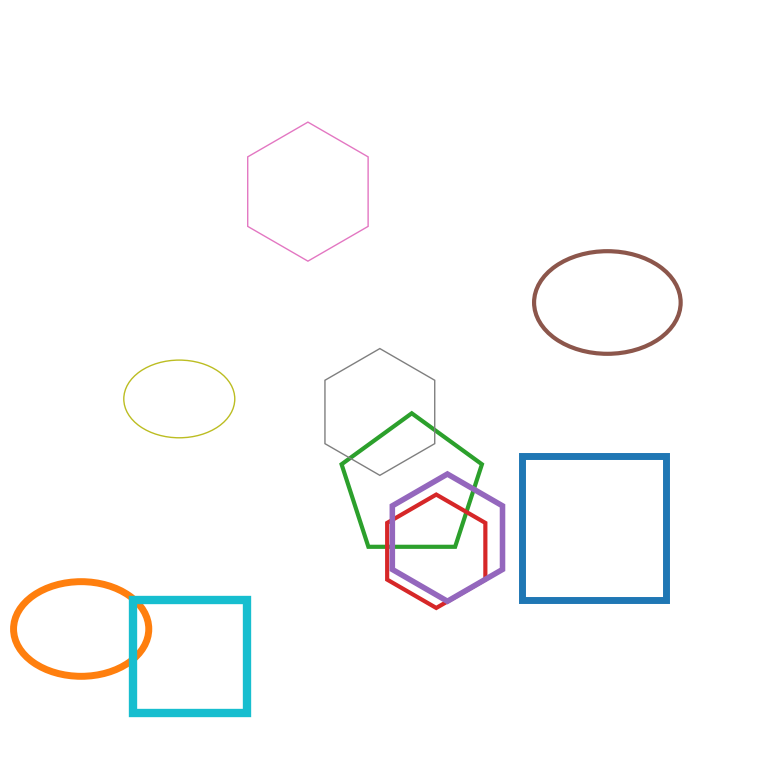[{"shape": "square", "thickness": 2.5, "radius": 0.47, "center": [0.772, 0.314]}, {"shape": "oval", "thickness": 2.5, "radius": 0.44, "center": [0.105, 0.183]}, {"shape": "pentagon", "thickness": 1.5, "radius": 0.48, "center": [0.535, 0.367]}, {"shape": "hexagon", "thickness": 1.5, "radius": 0.37, "center": [0.567, 0.284]}, {"shape": "hexagon", "thickness": 2, "radius": 0.41, "center": [0.581, 0.302]}, {"shape": "oval", "thickness": 1.5, "radius": 0.48, "center": [0.789, 0.607]}, {"shape": "hexagon", "thickness": 0.5, "radius": 0.45, "center": [0.4, 0.751]}, {"shape": "hexagon", "thickness": 0.5, "radius": 0.41, "center": [0.493, 0.465]}, {"shape": "oval", "thickness": 0.5, "radius": 0.36, "center": [0.233, 0.482]}, {"shape": "square", "thickness": 3, "radius": 0.37, "center": [0.247, 0.148]}]